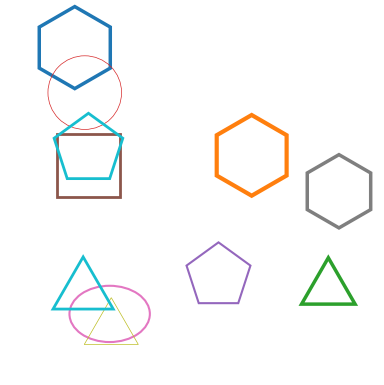[{"shape": "hexagon", "thickness": 2.5, "radius": 0.53, "center": [0.194, 0.876]}, {"shape": "hexagon", "thickness": 3, "radius": 0.52, "center": [0.654, 0.596]}, {"shape": "triangle", "thickness": 2.5, "radius": 0.4, "center": [0.853, 0.25]}, {"shape": "circle", "thickness": 0.5, "radius": 0.48, "center": [0.22, 0.759]}, {"shape": "pentagon", "thickness": 1.5, "radius": 0.44, "center": [0.568, 0.283]}, {"shape": "square", "thickness": 2, "radius": 0.41, "center": [0.231, 0.57]}, {"shape": "oval", "thickness": 1.5, "radius": 0.52, "center": [0.285, 0.185]}, {"shape": "hexagon", "thickness": 2.5, "radius": 0.48, "center": [0.88, 0.503]}, {"shape": "triangle", "thickness": 0.5, "radius": 0.41, "center": [0.289, 0.146]}, {"shape": "triangle", "thickness": 2, "radius": 0.45, "center": [0.216, 0.242]}, {"shape": "pentagon", "thickness": 2, "radius": 0.47, "center": [0.23, 0.612]}]